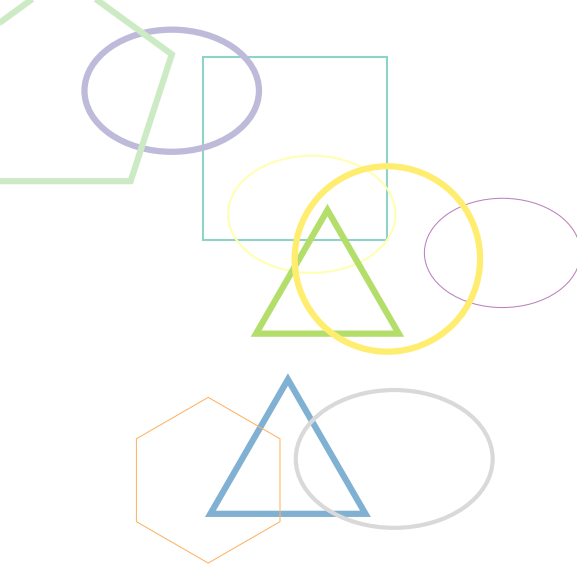[{"shape": "square", "thickness": 1, "radius": 0.79, "center": [0.511, 0.742]}, {"shape": "oval", "thickness": 1, "radius": 0.72, "center": [0.54, 0.628]}, {"shape": "oval", "thickness": 3, "radius": 0.76, "center": [0.297, 0.842]}, {"shape": "triangle", "thickness": 3, "radius": 0.78, "center": [0.499, 0.187]}, {"shape": "hexagon", "thickness": 0.5, "radius": 0.72, "center": [0.361, 0.168]}, {"shape": "triangle", "thickness": 3, "radius": 0.71, "center": [0.567, 0.493]}, {"shape": "oval", "thickness": 2, "radius": 0.85, "center": [0.683, 0.204]}, {"shape": "oval", "thickness": 0.5, "radius": 0.68, "center": [0.87, 0.561]}, {"shape": "pentagon", "thickness": 3, "radius": 0.98, "center": [0.111, 0.844]}, {"shape": "circle", "thickness": 3, "radius": 0.8, "center": [0.671, 0.551]}]